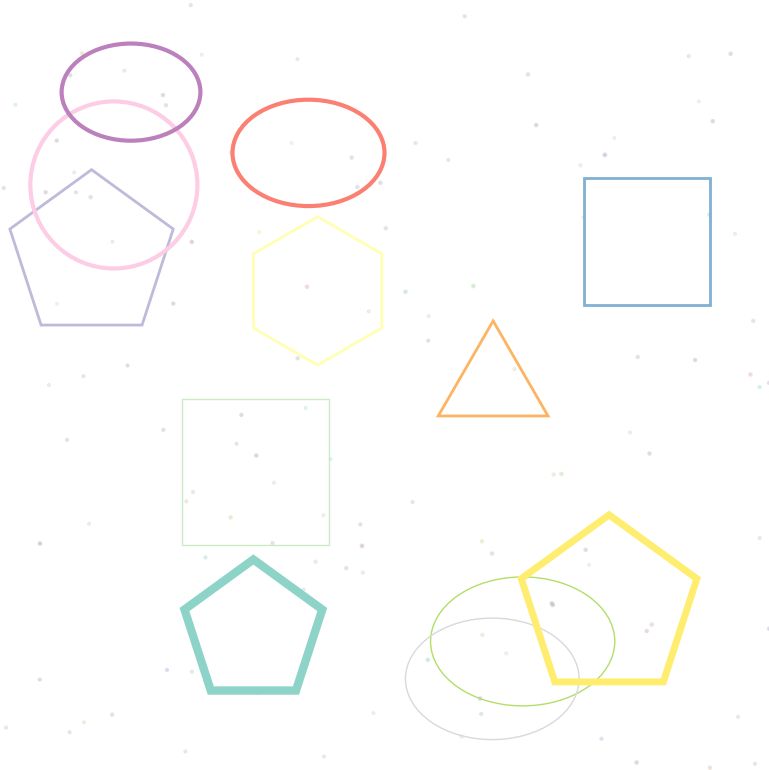[{"shape": "pentagon", "thickness": 3, "radius": 0.47, "center": [0.329, 0.179]}, {"shape": "hexagon", "thickness": 1, "radius": 0.48, "center": [0.413, 0.622]}, {"shape": "pentagon", "thickness": 1, "radius": 0.56, "center": [0.119, 0.668]}, {"shape": "oval", "thickness": 1.5, "radius": 0.49, "center": [0.401, 0.801]}, {"shape": "square", "thickness": 1, "radius": 0.41, "center": [0.84, 0.687]}, {"shape": "triangle", "thickness": 1, "radius": 0.41, "center": [0.64, 0.501]}, {"shape": "oval", "thickness": 0.5, "radius": 0.6, "center": [0.679, 0.167]}, {"shape": "circle", "thickness": 1.5, "radius": 0.54, "center": [0.148, 0.76]}, {"shape": "oval", "thickness": 0.5, "radius": 0.56, "center": [0.639, 0.118]}, {"shape": "oval", "thickness": 1.5, "radius": 0.45, "center": [0.17, 0.88]}, {"shape": "square", "thickness": 0.5, "radius": 0.48, "center": [0.332, 0.387]}, {"shape": "pentagon", "thickness": 2.5, "radius": 0.6, "center": [0.791, 0.211]}]